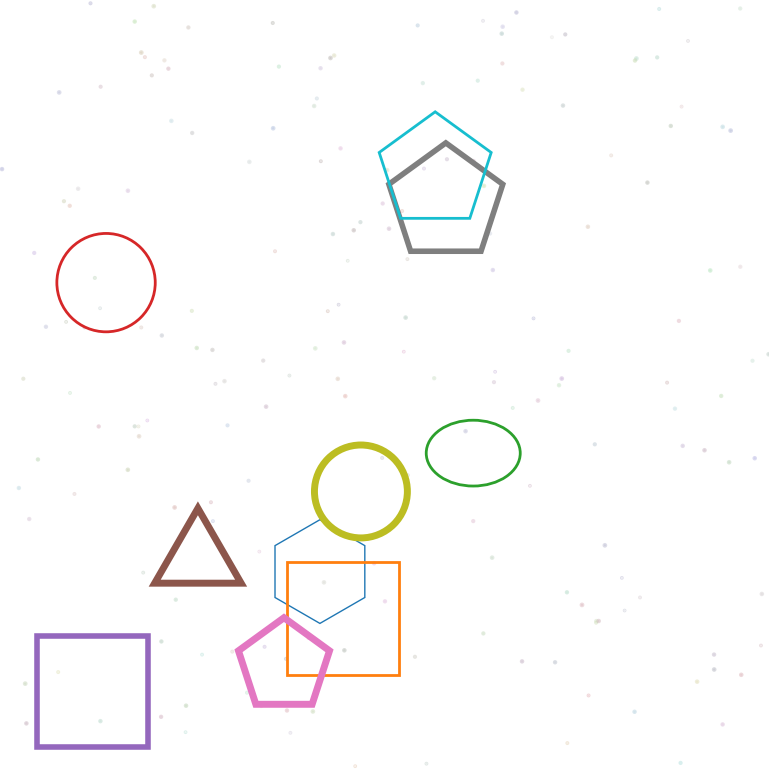[{"shape": "hexagon", "thickness": 0.5, "radius": 0.34, "center": [0.415, 0.258]}, {"shape": "square", "thickness": 1, "radius": 0.37, "center": [0.445, 0.197]}, {"shape": "oval", "thickness": 1, "radius": 0.31, "center": [0.615, 0.412]}, {"shape": "circle", "thickness": 1, "radius": 0.32, "center": [0.138, 0.633]}, {"shape": "square", "thickness": 2, "radius": 0.36, "center": [0.12, 0.102]}, {"shape": "triangle", "thickness": 2.5, "radius": 0.32, "center": [0.257, 0.275]}, {"shape": "pentagon", "thickness": 2.5, "radius": 0.31, "center": [0.369, 0.136]}, {"shape": "pentagon", "thickness": 2, "radius": 0.39, "center": [0.579, 0.737]}, {"shape": "circle", "thickness": 2.5, "radius": 0.3, "center": [0.469, 0.362]}, {"shape": "pentagon", "thickness": 1, "radius": 0.38, "center": [0.565, 0.778]}]